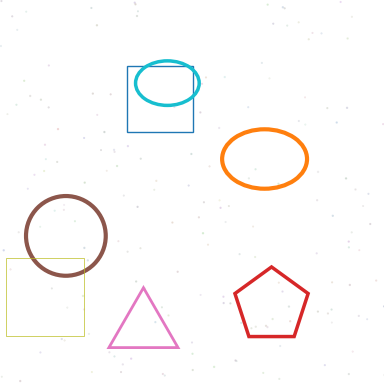[{"shape": "square", "thickness": 1, "radius": 0.43, "center": [0.416, 0.743]}, {"shape": "oval", "thickness": 3, "radius": 0.55, "center": [0.687, 0.587]}, {"shape": "pentagon", "thickness": 2.5, "radius": 0.5, "center": [0.705, 0.207]}, {"shape": "circle", "thickness": 3, "radius": 0.52, "center": [0.171, 0.387]}, {"shape": "triangle", "thickness": 2, "radius": 0.52, "center": [0.373, 0.149]}, {"shape": "square", "thickness": 0.5, "radius": 0.51, "center": [0.118, 0.228]}, {"shape": "oval", "thickness": 2.5, "radius": 0.41, "center": [0.435, 0.784]}]